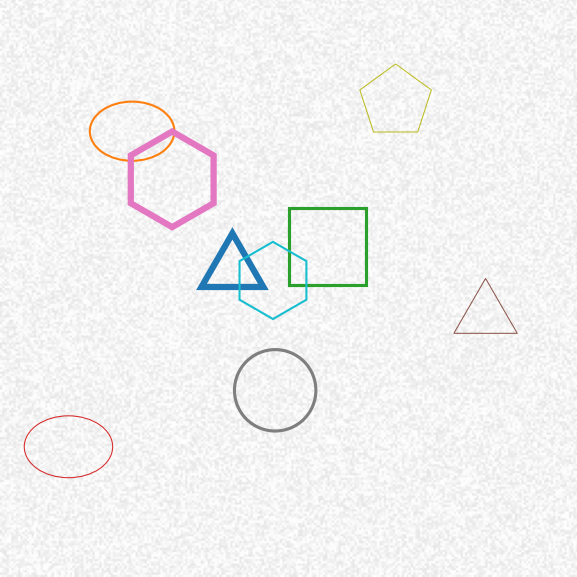[{"shape": "triangle", "thickness": 3, "radius": 0.31, "center": [0.402, 0.533]}, {"shape": "oval", "thickness": 1, "radius": 0.37, "center": [0.229, 0.772]}, {"shape": "square", "thickness": 1.5, "radius": 0.34, "center": [0.567, 0.572]}, {"shape": "oval", "thickness": 0.5, "radius": 0.38, "center": [0.119, 0.226]}, {"shape": "triangle", "thickness": 0.5, "radius": 0.32, "center": [0.841, 0.454]}, {"shape": "hexagon", "thickness": 3, "radius": 0.41, "center": [0.298, 0.689]}, {"shape": "circle", "thickness": 1.5, "radius": 0.35, "center": [0.477, 0.323]}, {"shape": "pentagon", "thickness": 0.5, "radius": 0.33, "center": [0.685, 0.823]}, {"shape": "hexagon", "thickness": 1, "radius": 0.33, "center": [0.473, 0.514]}]